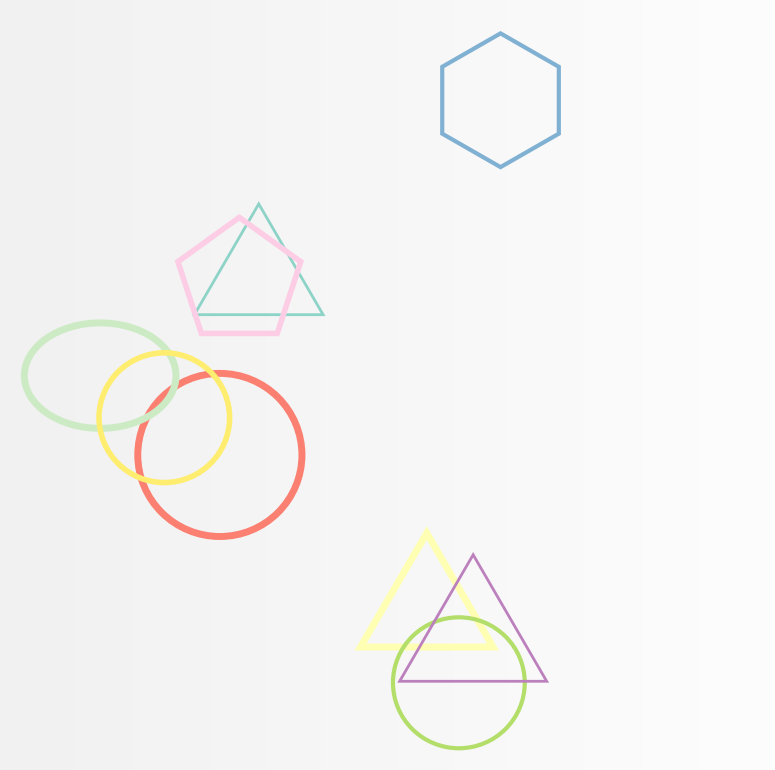[{"shape": "triangle", "thickness": 1, "radius": 0.48, "center": [0.334, 0.639]}, {"shape": "triangle", "thickness": 2.5, "radius": 0.49, "center": [0.551, 0.209]}, {"shape": "circle", "thickness": 2.5, "radius": 0.53, "center": [0.284, 0.409]}, {"shape": "hexagon", "thickness": 1.5, "radius": 0.43, "center": [0.646, 0.87]}, {"shape": "circle", "thickness": 1.5, "radius": 0.43, "center": [0.592, 0.113]}, {"shape": "pentagon", "thickness": 2, "radius": 0.42, "center": [0.309, 0.634]}, {"shape": "triangle", "thickness": 1, "radius": 0.55, "center": [0.611, 0.17]}, {"shape": "oval", "thickness": 2.5, "radius": 0.49, "center": [0.129, 0.512]}, {"shape": "circle", "thickness": 2, "radius": 0.42, "center": [0.212, 0.458]}]